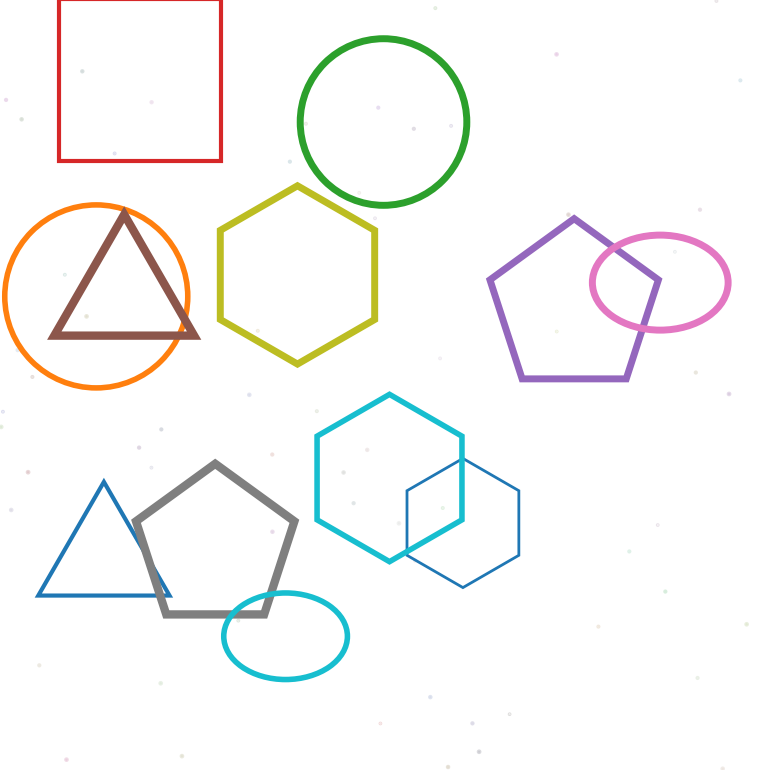[{"shape": "hexagon", "thickness": 1, "radius": 0.42, "center": [0.601, 0.321]}, {"shape": "triangle", "thickness": 1.5, "radius": 0.49, "center": [0.135, 0.276]}, {"shape": "circle", "thickness": 2, "radius": 0.59, "center": [0.125, 0.615]}, {"shape": "circle", "thickness": 2.5, "radius": 0.54, "center": [0.498, 0.842]}, {"shape": "square", "thickness": 1.5, "radius": 0.52, "center": [0.182, 0.896]}, {"shape": "pentagon", "thickness": 2.5, "radius": 0.57, "center": [0.746, 0.601]}, {"shape": "triangle", "thickness": 3, "radius": 0.52, "center": [0.161, 0.617]}, {"shape": "oval", "thickness": 2.5, "radius": 0.44, "center": [0.857, 0.633]}, {"shape": "pentagon", "thickness": 3, "radius": 0.54, "center": [0.279, 0.29]}, {"shape": "hexagon", "thickness": 2.5, "radius": 0.58, "center": [0.386, 0.643]}, {"shape": "oval", "thickness": 2, "radius": 0.4, "center": [0.371, 0.174]}, {"shape": "hexagon", "thickness": 2, "radius": 0.54, "center": [0.506, 0.379]}]